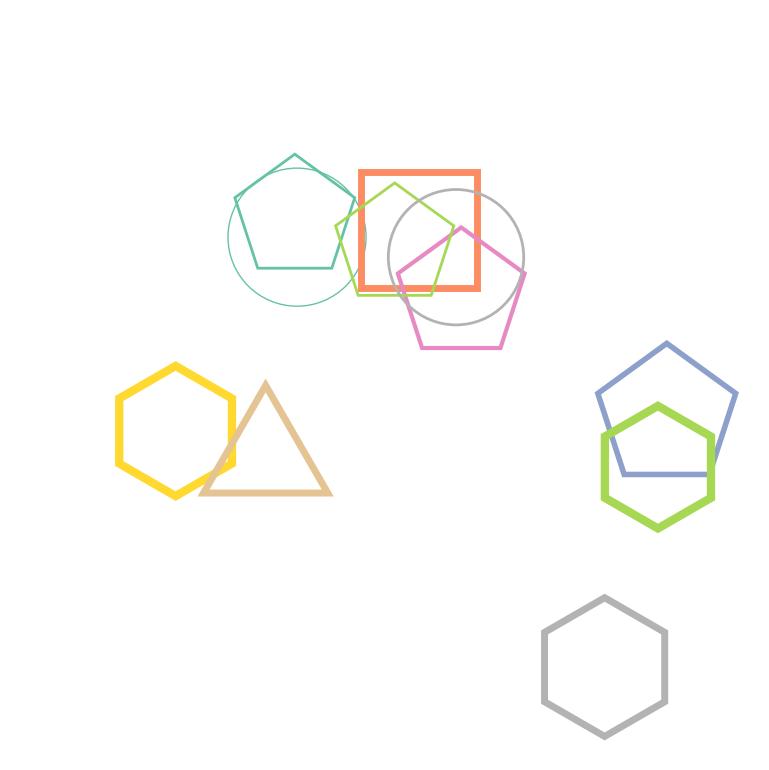[{"shape": "circle", "thickness": 0.5, "radius": 0.45, "center": [0.386, 0.692]}, {"shape": "pentagon", "thickness": 1, "radius": 0.41, "center": [0.383, 0.718]}, {"shape": "square", "thickness": 2.5, "radius": 0.38, "center": [0.545, 0.701]}, {"shape": "pentagon", "thickness": 2, "radius": 0.47, "center": [0.866, 0.46]}, {"shape": "pentagon", "thickness": 1.5, "radius": 0.43, "center": [0.599, 0.618]}, {"shape": "hexagon", "thickness": 3, "radius": 0.4, "center": [0.854, 0.393]}, {"shape": "pentagon", "thickness": 1, "radius": 0.4, "center": [0.513, 0.682]}, {"shape": "hexagon", "thickness": 3, "radius": 0.42, "center": [0.228, 0.44]}, {"shape": "triangle", "thickness": 2.5, "radius": 0.47, "center": [0.345, 0.406]}, {"shape": "hexagon", "thickness": 2.5, "radius": 0.45, "center": [0.785, 0.134]}, {"shape": "circle", "thickness": 1, "radius": 0.44, "center": [0.592, 0.666]}]